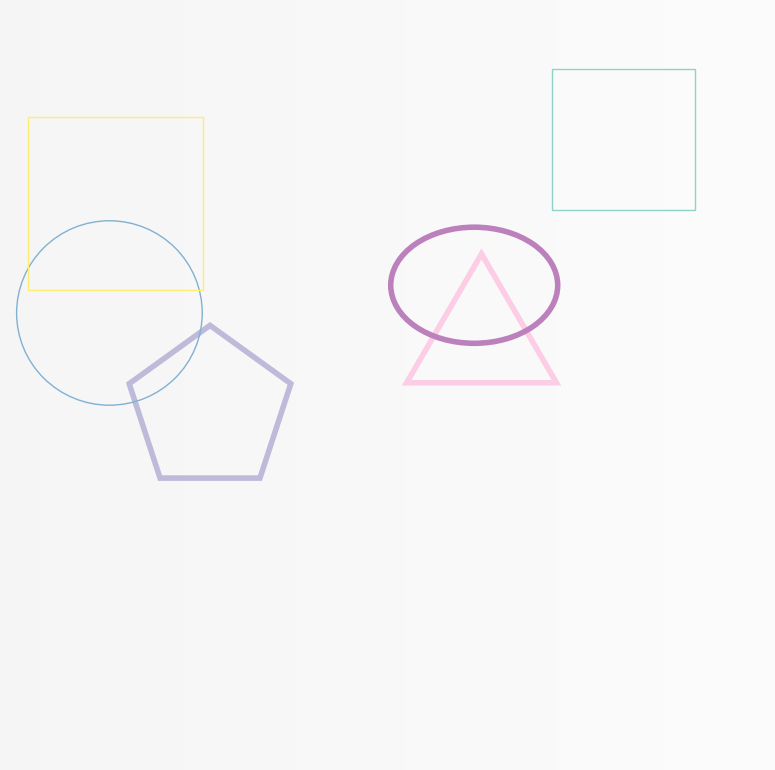[{"shape": "square", "thickness": 0.5, "radius": 0.46, "center": [0.804, 0.819]}, {"shape": "pentagon", "thickness": 2, "radius": 0.55, "center": [0.271, 0.468]}, {"shape": "circle", "thickness": 0.5, "radius": 0.6, "center": [0.141, 0.594]}, {"shape": "triangle", "thickness": 2, "radius": 0.56, "center": [0.621, 0.559]}, {"shape": "oval", "thickness": 2, "radius": 0.54, "center": [0.612, 0.63]}, {"shape": "square", "thickness": 0.5, "radius": 0.56, "center": [0.149, 0.735]}]